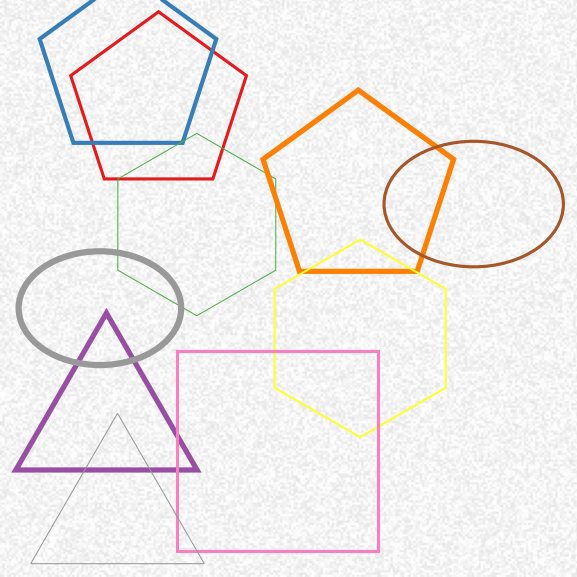[{"shape": "pentagon", "thickness": 1.5, "radius": 0.8, "center": [0.275, 0.819]}, {"shape": "pentagon", "thickness": 2, "radius": 0.8, "center": [0.222, 0.882]}, {"shape": "hexagon", "thickness": 0.5, "radius": 0.79, "center": [0.341, 0.61]}, {"shape": "triangle", "thickness": 2.5, "radius": 0.91, "center": [0.184, 0.276]}, {"shape": "pentagon", "thickness": 2.5, "radius": 0.87, "center": [0.621, 0.67]}, {"shape": "hexagon", "thickness": 1, "radius": 0.86, "center": [0.624, 0.413]}, {"shape": "oval", "thickness": 1.5, "radius": 0.78, "center": [0.82, 0.646]}, {"shape": "square", "thickness": 1.5, "radius": 0.87, "center": [0.48, 0.218]}, {"shape": "oval", "thickness": 3, "radius": 0.7, "center": [0.173, 0.466]}, {"shape": "triangle", "thickness": 0.5, "radius": 0.87, "center": [0.203, 0.11]}]